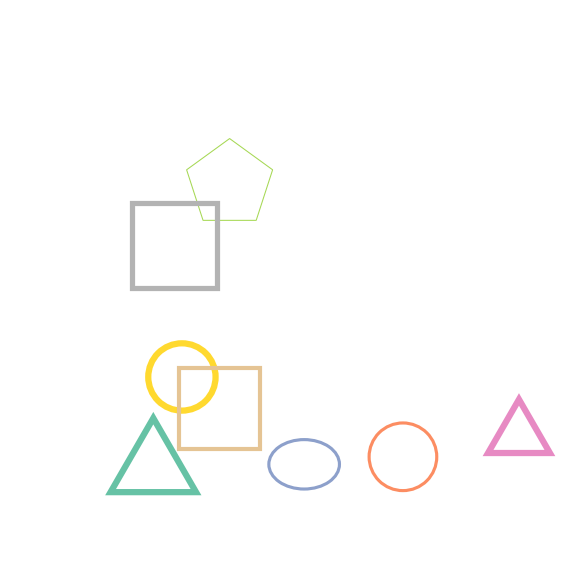[{"shape": "triangle", "thickness": 3, "radius": 0.43, "center": [0.265, 0.19]}, {"shape": "circle", "thickness": 1.5, "radius": 0.29, "center": [0.698, 0.208]}, {"shape": "oval", "thickness": 1.5, "radius": 0.31, "center": [0.527, 0.195]}, {"shape": "triangle", "thickness": 3, "radius": 0.31, "center": [0.899, 0.246]}, {"shape": "pentagon", "thickness": 0.5, "radius": 0.39, "center": [0.398, 0.681]}, {"shape": "circle", "thickness": 3, "radius": 0.29, "center": [0.315, 0.346]}, {"shape": "square", "thickness": 2, "radius": 0.35, "center": [0.38, 0.291]}, {"shape": "square", "thickness": 2.5, "radius": 0.36, "center": [0.302, 0.574]}]